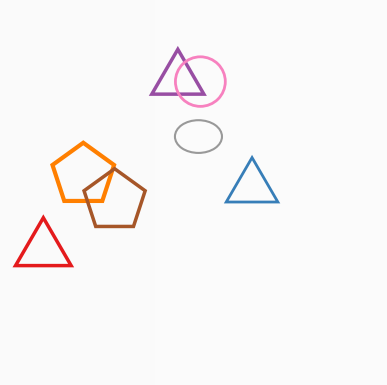[{"shape": "triangle", "thickness": 2.5, "radius": 0.41, "center": [0.112, 0.352]}, {"shape": "triangle", "thickness": 2, "radius": 0.38, "center": [0.65, 0.514]}, {"shape": "triangle", "thickness": 2.5, "radius": 0.39, "center": [0.459, 0.794]}, {"shape": "pentagon", "thickness": 3, "radius": 0.42, "center": [0.215, 0.546]}, {"shape": "pentagon", "thickness": 2.5, "radius": 0.41, "center": [0.296, 0.479]}, {"shape": "circle", "thickness": 2, "radius": 0.32, "center": [0.517, 0.788]}, {"shape": "oval", "thickness": 1.5, "radius": 0.3, "center": [0.512, 0.645]}]